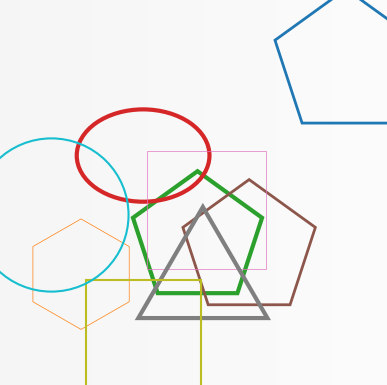[{"shape": "pentagon", "thickness": 2, "radius": 0.96, "center": [0.893, 0.836]}, {"shape": "hexagon", "thickness": 0.5, "radius": 0.72, "center": [0.209, 0.288]}, {"shape": "pentagon", "thickness": 3, "radius": 0.88, "center": [0.51, 0.38]}, {"shape": "oval", "thickness": 3, "radius": 0.86, "center": [0.369, 0.596]}, {"shape": "pentagon", "thickness": 2, "radius": 0.9, "center": [0.643, 0.354]}, {"shape": "square", "thickness": 0.5, "radius": 0.77, "center": [0.532, 0.455]}, {"shape": "triangle", "thickness": 3, "radius": 0.96, "center": [0.523, 0.27]}, {"shape": "square", "thickness": 1.5, "radius": 0.74, "center": [0.371, 0.124]}, {"shape": "circle", "thickness": 1.5, "radius": 0.99, "center": [0.133, 0.442]}]